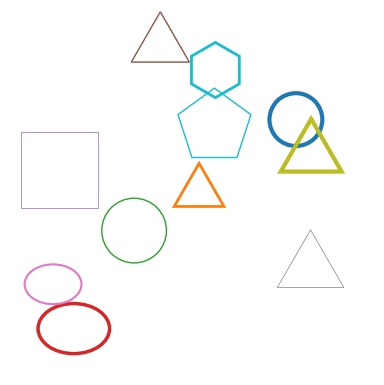[{"shape": "circle", "thickness": 3, "radius": 0.34, "center": [0.769, 0.689]}, {"shape": "triangle", "thickness": 2, "radius": 0.37, "center": [0.517, 0.501]}, {"shape": "circle", "thickness": 1, "radius": 0.42, "center": [0.348, 0.401]}, {"shape": "oval", "thickness": 2.5, "radius": 0.46, "center": [0.192, 0.147]}, {"shape": "square", "thickness": 0.5, "radius": 0.5, "center": [0.155, 0.558]}, {"shape": "triangle", "thickness": 1, "radius": 0.44, "center": [0.416, 0.882]}, {"shape": "oval", "thickness": 1.5, "radius": 0.37, "center": [0.138, 0.262]}, {"shape": "triangle", "thickness": 0.5, "radius": 0.5, "center": [0.807, 0.303]}, {"shape": "triangle", "thickness": 3, "radius": 0.46, "center": [0.808, 0.6]}, {"shape": "hexagon", "thickness": 2, "radius": 0.36, "center": [0.559, 0.818]}, {"shape": "pentagon", "thickness": 1, "radius": 0.5, "center": [0.557, 0.672]}]